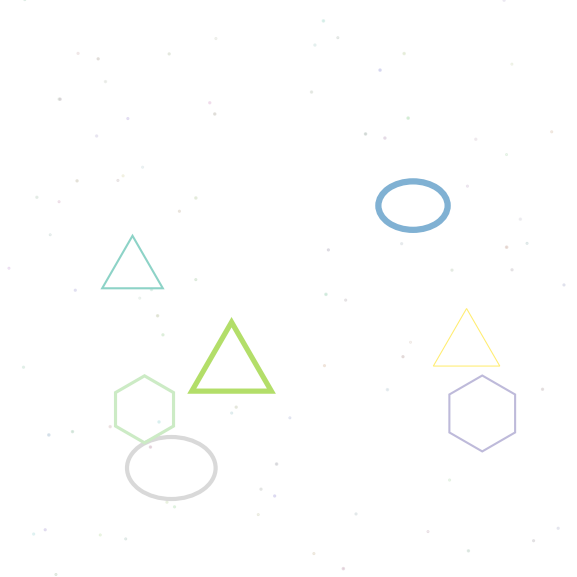[{"shape": "triangle", "thickness": 1, "radius": 0.3, "center": [0.229, 0.53]}, {"shape": "hexagon", "thickness": 1, "radius": 0.33, "center": [0.835, 0.283]}, {"shape": "oval", "thickness": 3, "radius": 0.3, "center": [0.715, 0.643]}, {"shape": "triangle", "thickness": 2.5, "radius": 0.4, "center": [0.401, 0.362]}, {"shape": "oval", "thickness": 2, "radius": 0.38, "center": [0.297, 0.189]}, {"shape": "hexagon", "thickness": 1.5, "radius": 0.29, "center": [0.25, 0.29]}, {"shape": "triangle", "thickness": 0.5, "radius": 0.33, "center": [0.808, 0.398]}]